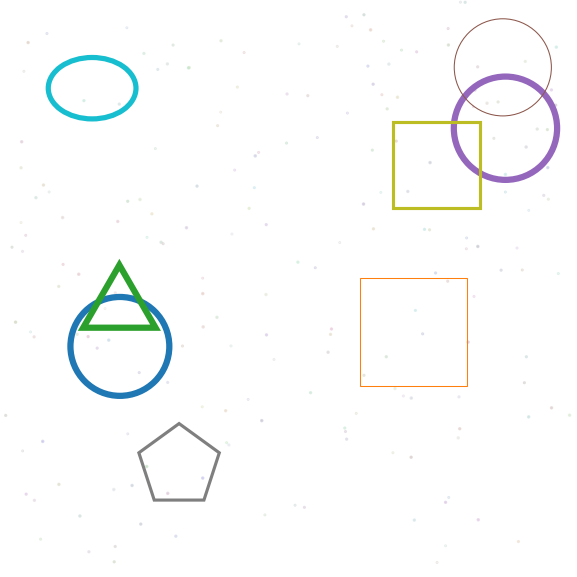[{"shape": "circle", "thickness": 3, "radius": 0.43, "center": [0.208, 0.399]}, {"shape": "square", "thickness": 0.5, "radius": 0.47, "center": [0.716, 0.424]}, {"shape": "triangle", "thickness": 3, "radius": 0.36, "center": [0.207, 0.468]}, {"shape": "circle", "thickness": 3, "radius": 0.45, "center": [0.875, 0.777]}, {"shape": "circle", "thickness": 0.5, "radius": 0.42, "center": [0.871, 0.883]}, {"shape": "pentagon", "thickness": 1.5, "radius": 0.37, "center": [0.31, 0.192]}, {"shape": "square", "thickness": 1.5, "radius": 0.37, "center": [0.756, 0.714]}, {"shape": "oval", "thickness": 2.5, "radius": 0.38, "center": [0.16, 0.846]}]